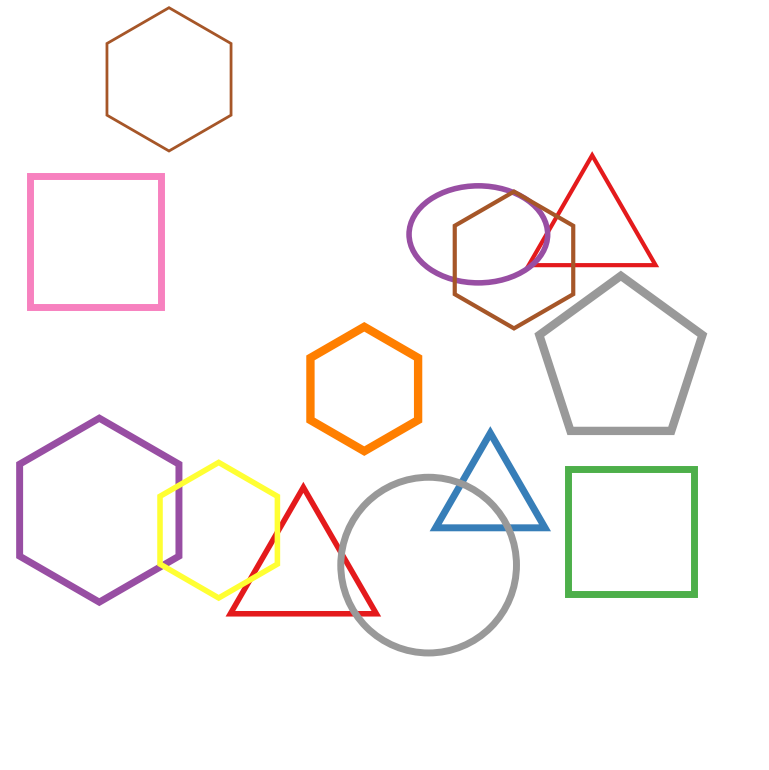[{"shape": "triangle", "thickness": 2, "radius": 0.55, "center": [0.394, 0.258]}, {"shape": "triangle", "thickness": 1.5, "radius": 0.48, "center": [0.769, 0.703]}, {"shape": "triangle", "thickness": 2.5, "radius": 0.41, "center": [0.637, 0.356]}, {"shape": "square", "thickness": 2.5, "radius": 0.41, "center": [0.82, 0.31]}, {"shape": "hexagon", "thickness": 2.5, "radius": 0.6, "center": [0.129, 0.337]}, {"shape": "oval", "thickness": 2, "radius": 0.45, "center": [0.621, 0.696]}, {"shape": "hexagon", "thickness": 3, "radius": 0.4, "center": [0.473, 0.495]}, {"shape": "hexagon", "thickness": 2, "radius": 0.44, "center": [0.284, 0.311]}, {"shape": "hexagon", "thickness": 1.5, "radius": 0.44, "center": [0.668, 0.662]}, {"shape": "hexagon", "thickness": 1, "radius": 0.47, "center": [0.219, 0.897]}, {"shape": "square", "thickness": 2.5, "radius": 0.43, "center": [0.124, 0.687]}, {"shape": "pentagon", "thickness": 3, "radius": 0.56, "center": [0.806, 0.53]}, {"shape": "circle", "thickness": 2.5, "radius": 0.57, "center": [0.557, 0.266]}]